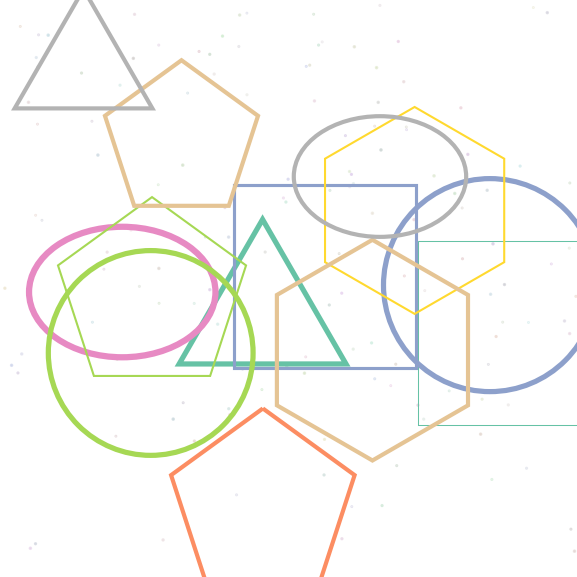[{"shape": "square", "thickness": 0.5, "radius": 0.8, "center": [0.882, 0.422]}, {"shape": "triangle", "thickness": 2.5, "radius": 0.83, "center": [0.455, 0.452]}, {"shape": "pentagon", "thickness": 2, "radius": 0.84, "center": [0.455, 0.125]}, {"shape": "square", "thickness": 1.5, "radius": 0.79, "center": [0.563, 0.521]}, {"shape": "circle", "thickness": 2.5, "radius": 0.92, "center": [0.848, 0.505]}, {"shape": "oval", "thickness": 3, "radius": 0.81, "center": [0.212, 0.493]}, {"shape": "pentagon", "thickness": 1, "radius": 0.86, "center": [0.263, 0.487]}, {"shape": "circle", "thickness": 2.5, "radius": 0.89, "center": [0.261, 0.388]}, {"shape": "hexagon", "thickness": 1, "radius": 0.9, "center": [0.718, 0.635]}, {"shape": "pentagon", "thickness": 2, "radius": 0.7, "center": [0.314, 0.755]}, {"shape": "hexagon", "thickness": 2, "radius": 0.96, "center": [0.645, 0.393]}, {"shape": "triangle", "thickness": 2, "radius": 0.69, "center": [0.145, 0.88]}, {"shape": "oval", "thickness": 2, "radius": 0.75, "center": [0.658, 0.693]}]